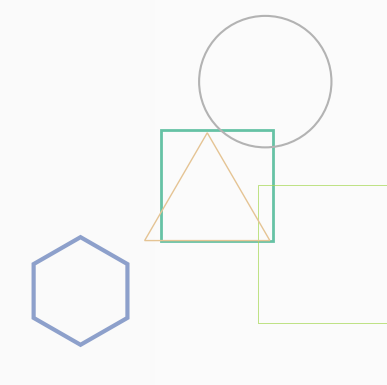[{"shape": "square", "thickness": 2, "radius": 0.72, "center": [0.56, 0.517]}, {"shape": "hexagon", "thickness": 3, "radius": 0.7, "center": [0.208, 0.244]}, {"shape": "square", "thickness": 0.5, "radius": 0.9, "center": [0.845, 0.341]}, {"shape": "triangle", "thickness": 1, "radius": 0.93, "center": [0.535, 0.468]}, {"shape": "circle", "thickness": 1.5, "radius": 0.85, "center": [0.685, 0.788]}]